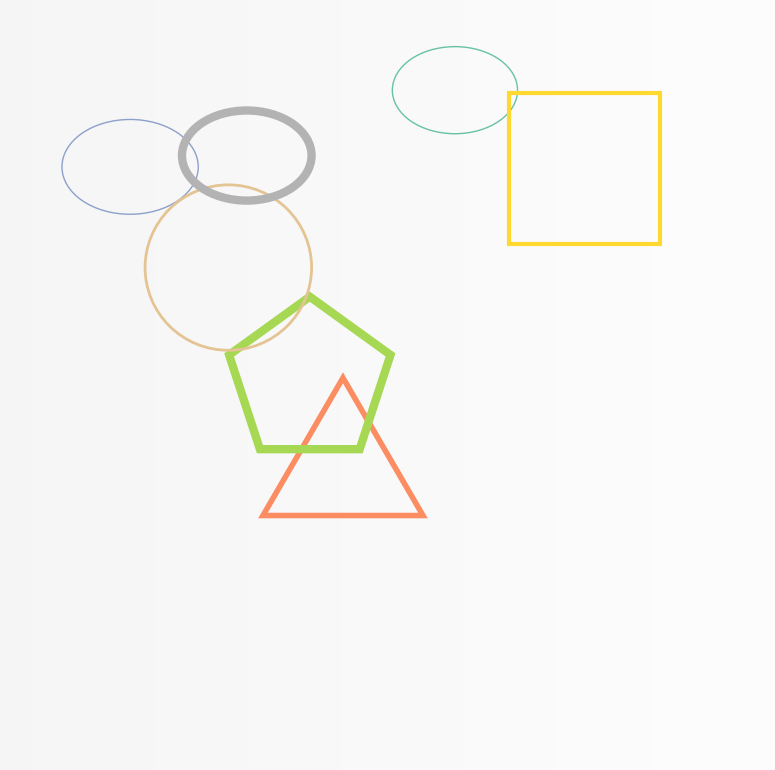[{"shape": "oval", "thickness": 0.5, "radius": 0.4, "center": [0.587, 0.883]}, {"shape": "triangle", "thickness": 2, "radius": 0.6, "center": [0.443, 0.39]}, {"shape": "oval", "thickness": 0.5, "radius": 0.44, "center": [0.168, 0.783]}, {"shape": "pentagon", "thickness": 3, "radius": 0.55, "center": [0.4, 0.505]}, {"shape": "square", "thickness": 1.5, "radius": 0.49, "center": [0.754, 0.781]}, {"shape": "circle", "thickness": 1, "radius": 0.54, "center": [0.295, 0.653]}, {"shape": "oval", "thickness": 3, "radius": 0.42, "center": [0.318, 0.798]}]